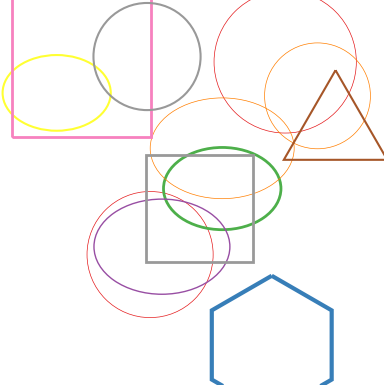[{"shape": "circle", "thickness": 0.5, "radius": 0.82, "center": [0.39, 0.339]}, {"shape": "circle", "thickness": 0.5, "radius": 0.92, "center": [0.741, 0.839]}, {"shape": "hexagon", "thickness": 3, "radius": 0.9, "center": [0.706, 0.104]}, {"shape": "oval", "thickness": 2, "radius": 0.76, "center": [0.577, 0.51]}, {"shape": "oval", "thickness": 1, "radius": 0.88, "center": [0.421, 0.359]}, {"shape": "circle", "thickness": 0.5, "radius": 0.69, "center": [0.825, 0.751]}, {"shape": "oval", "thickness": 0.5, "radius": 0.93, "center": [0.577, 0.615]}, {"shape": "oval", "thickness": 1.5, "radius": 0.7, "center": [0.147, 0.759]}, {"shape": "triangle", "thickness": 1.5, "radius": 0.78, "center": [0.872, 0.662]}, {"shape": "square", "thickness": 2, "radius": 0.9, "center": [0.211, 0.826]}, {"shape": "square", "thickness": 2, "radius": 0.69, "center": [0.518, 0.458]}, {"shape": "circle", "thickness": 1.5, "radius": 0.7, "center": [0.382, 0.853]}]